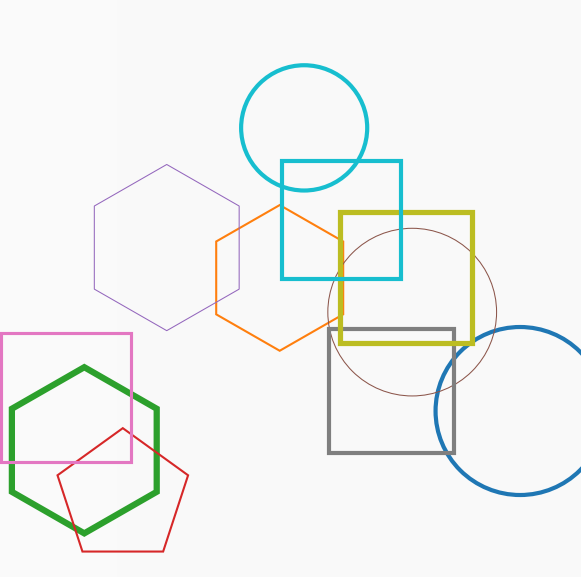[{"shape": "circle", "thickness": 2, "radius": 0.73, "center": [0.895, 0.287]}, {"shape": "hexagon", "thickness": 1, "radius": 0.63, "center": [0.481, 0.518]}, {"shape": "hexagon", "thickness": 3, "radius": 0.72, "center": [0.145, 0.219]}, {"shape": "pentagon", "thickness": 1, "radius": 0.59, "center": [0.211, 0.14]}, {"shape": "hexagon", "thickness": 0.5, "radius": 0.72, "center": [0.287, 0.57]}, {"shape": "circle", "thickness": 0.5, "radius": 0.73, "center": [0.709, 0.459]}, {"shape": "square", "thickness": 1.5, "radius": 0.56, "center": [0.114, 0.311]}, {"shape": "square", "thickness": 2, "radius": 0.54, "center": [0.673, 0.322]}, {"shape": "square", "thickness": 2.5, "radius": 0.57, "center": [0.699, 0.518]}, {"shape": "circle", "thickness": 2, "radius": 0.54, "center": [0.523, 0.778]}, {"shape": "square", "thickness": 2, "radius": 0.51, "center": [0.587, 0.619]}]